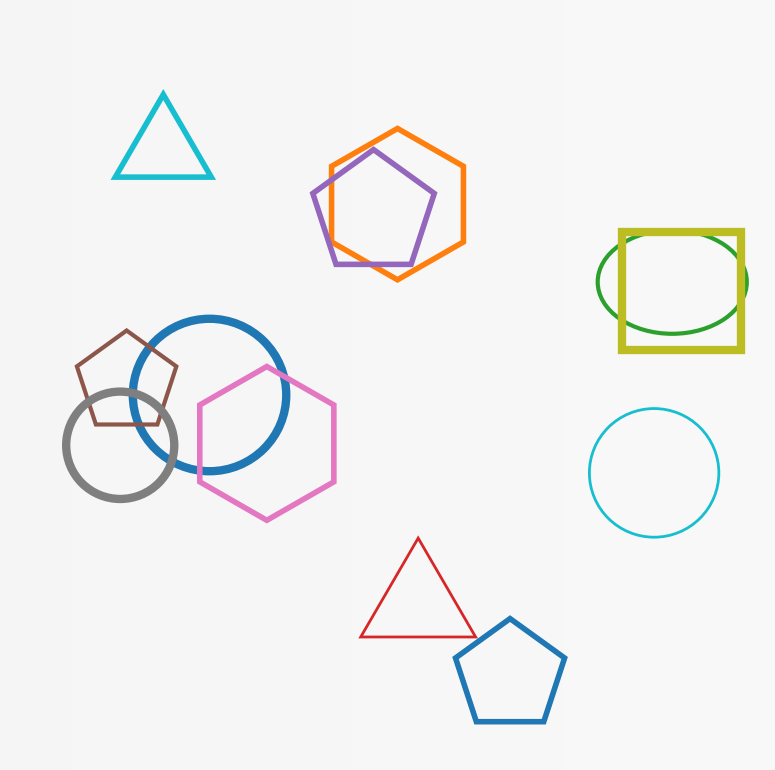[{"shape": "circle", "thickness": 3, "radius": 0.49, "center": [0.27, 0.487]}, {"shape": "pentagon", "thickness": 2, "radius": 0.37, "center": [0.658, 0.123]}, {"shape": "hexagon", "thickness": 2, "radius": 0.49, "center": [0.513, 0.735]}, {"shape": "oval", "thickness": 1.5, "radius": 0.48, "center": [0.867, 0.634]}, {"shape": "triangle", "thickness": 1, "radius": 0.43, "center": [0.54, 0.216]}, {"shape": "pentagon", "thickness": 2, "radius": 0.41, "center": [0.482, 0.723]}, {"shape": "pentagon", "thickness": 1.5, "radius": 0.34, "center": [0.163, 0.503]}, {"shape": "hexagon", "thickness": 2, "radius": 0.5, "center": [0.344, 0.424]}, {"shape": "circle", "thickness": 3, "radius": 0.35, "center": [0.155, 0.422]}, {"shape": "square", "thickness": 3, "radius": 0.38, "center": [0.88, 0.622]}, {"shape": "triangle", "thickness": 2, "radius": 0.36, "center": [0.211, 0.806]}, {"shape": "circle", "thickness": 1, "radius": 0.42, "center": [0.844, 0.386]}]